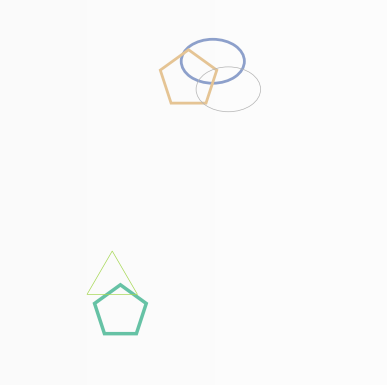[{"shape": "pentagon", "thickness": 2.5, "radius": 0.35, "center": [0.311, 0.19]}, {"shape": "oval", "thickness": 2, "radius": 0.41, "center": [0.549, 0.841]}, {"shape": "triangle", "thickness": 0.5, "radius": 0.38, "center": [0.29, 0.273]}, {"shape": "pentagon", "thickness": 2, "radius": 0.38, "center": [0.487, 0.794]}, {"shape": "oval", "thickness": 0.5, "radius": 0.42, "center": [0.589, 0.768]}]